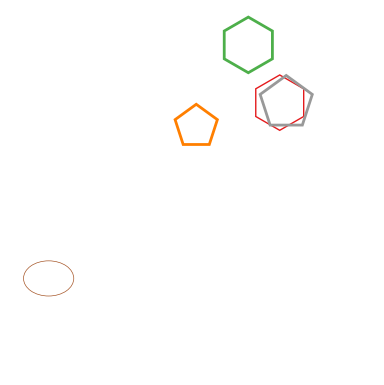[{"shape": "hexagon", "thickness": 1, "radius": 0.36, "center": [0.727, 0.733]}, {"shape": "hexagon", "thickness": 2, "radius": 0.36, "center": [0.645, 0.883]}, {"shape": "pentagon", "thickness": 2, "radius": 0.29, "center": [0.51, 0.671]}, {"shape": "oval", "thickness": 0.5, "radius": 0.33, "center": [0.126, 0.277]}, {"shape": "pentagon", "thickness": 2, "radius": 0.36, "center": [0.743, 0.733]}]